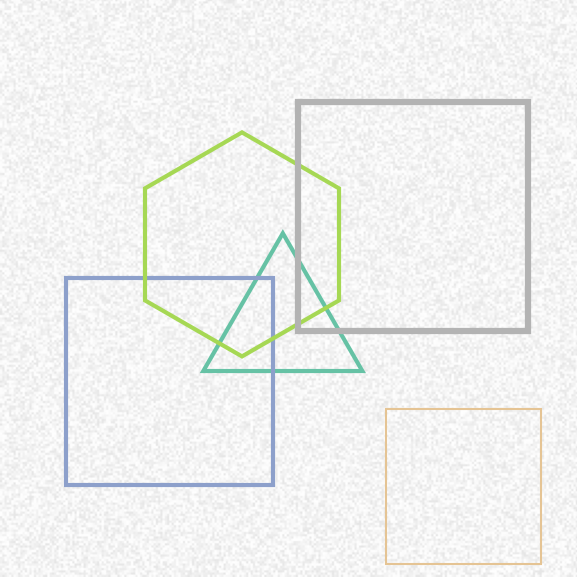[{"shape": "triangle", "thickness": 2, "radius": 0.8, "center": [0.49, 0.436]}, {"shape": "square", "thickness": 2, "radius": 0.9, "center": [0.294, 0.339]}, {"shape": "hexagon", "thickness": 2, "radius": 0.97, "center": [0.419, 0.576]}, {"shape": "square", "thickness": 1, "radius": 0.67, "center": [0.803, 0.156]}, {"shape": "square", "thickness": 3, "radius": 0.99, "center": [0.715, 0.624]}]